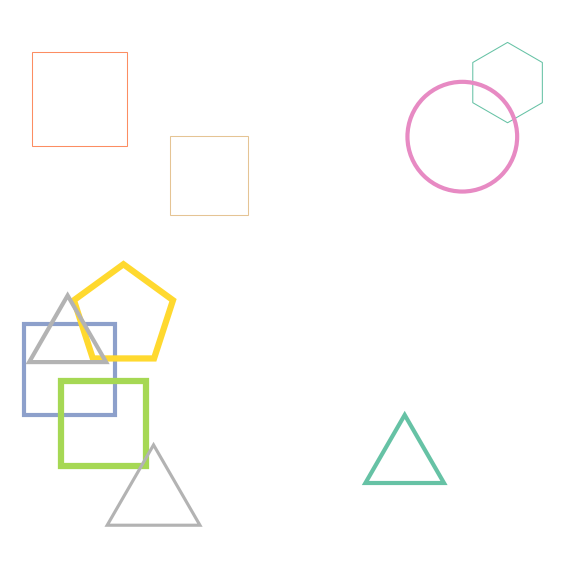[{"shape": "hexagon", "thickness": 0.5, "radius": 0.35, "center": [0.879, 0.856]}, {"shape": "triangle", "thickness": 2, "radius": 0.39, "center": [0.701, 0.202]}, {"shape": "square", "thickness": 0.5, "radius": 0.41, "center": [0.137, 0.828]}, {"shape": "square", "thickness": 2, "radius": 0.4, "center": [0.12, 0.36]}, {"shape": "circle", "thickness": 2, "radius": 0.47, "center": [0.801, 0.762]}, {"shape": "square", "thickness": 3, "radius": 0.37, "center": [0.179, 0.266]}, {"shape": "pentagon", "thickness": 3, "radius": 0.45, "center": [0.214, 0.451]}, {"shape": "square", "thickness": 0.5, "radius": 0.34, "center": [0.362, 0.696]}, {"shape": "triangle", "thickness": 2, "radius": 0.38, "center": [0.117, 0.411]}, {"shape": "triangle", "thickness": 1.5, "radius": 0.46, "center": [0.266, 0.136]}]